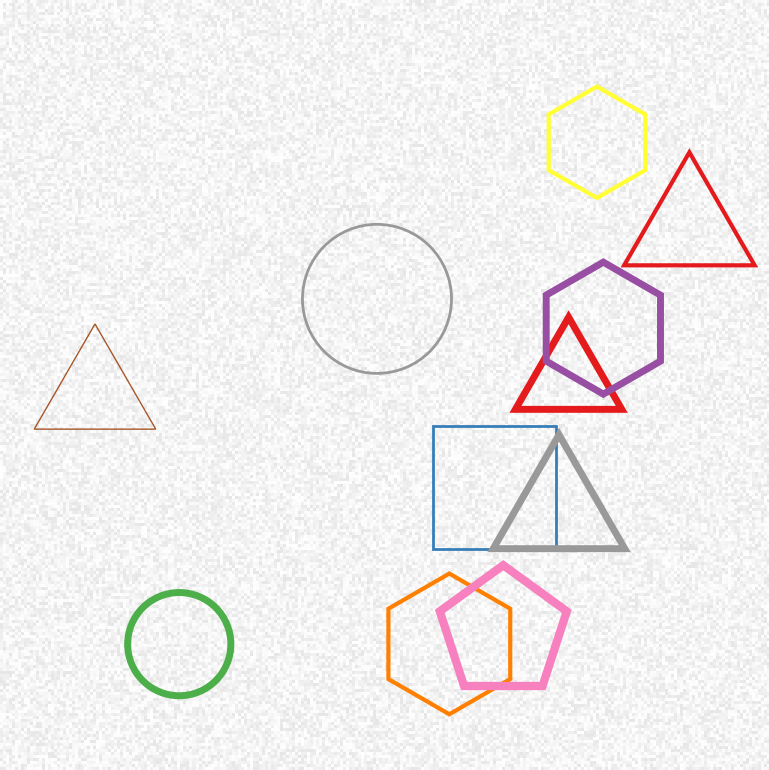[{"shape": "triangle", "thickness": 2.5, "radius": 0.4, "center": [0.738, 0.508]}, {"shape": "triangle", "thickness": 1.5, "radius": 0.49, "center": [0.895, 0.704]}, {"shape": "square", "thickness": 1, "radius": 0.4, "center": [0.642, 0.367]}, {"shape": "circle", "thickness": 2.5, "radius": 0.34, "center": [0.233, 0.163]}, {"shape": "hexagon", "thickness": 2.5, "radius": 0.43, "center": [0.784, 0.574]}, {"shape": "hexagon", "thickness": 1.5, "radius": 0.46, "center": [0.584, 0.164]}, {"shape": "hexagon", "thickness": 1.5, "radius": 0.36, "center": [0.775, 0.815]}, {"shape": "triangle", "thickness": 0.5, "radius": 0.46, "center": [0.123, 0.488]}, {"shape": "pentagon", "thickness": 3, "radius": 0.43, "center": [0.654, 0.179]}, {"shape": "circle", "thickness": 1, "radius": 0.48, "center": [0.49, 0.612]}, {"shape": "triangle", "thickness": 2.5, "radius": 0.49, "center": [0.726, 0.337]}]